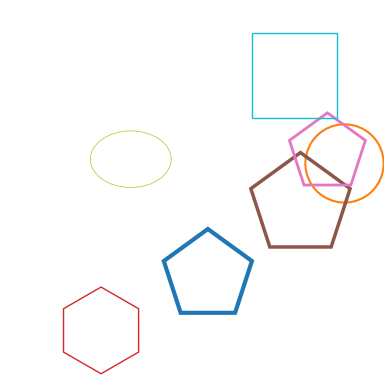[{"shape": "pentagon", "thickness": 3, "radius": 0.6, "center": [0.54, 0.285]}, {"shape": "circle", "thickness": 1.5, "radius": 0.51, "center": [0.895, 0.576]}, {"shape": "hexagon", "thickness": 1, "radius": 0.56, "center": [0.262, 0.142]}, {"shape": "pentagon", "thickness": 2.5, "radius": 0.68, "center": [0.78, 0.468]}, {"shape": "pentagon", "thickness": 2, "radius": 0.52, "center": [0.85, 0.603]}, {"shape": "oval", "thickness": 0.5, "radius": 0.52, "center": [0.34, 0.587]}, {"shape": "square", "thickness": 1, "radius": 0.55, "center": [0.765, 0.804]}]